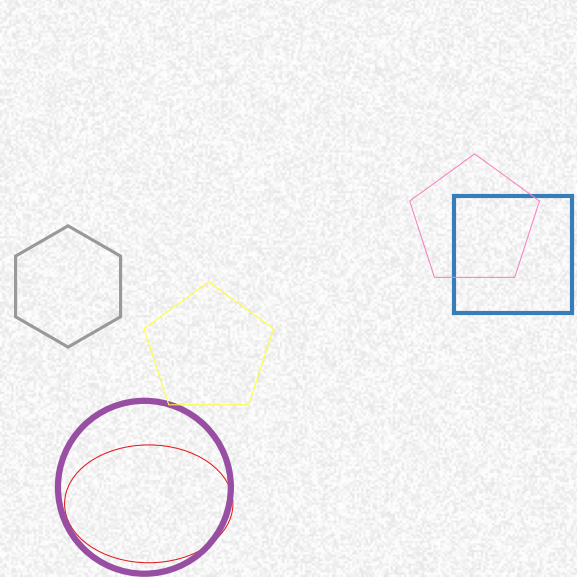[{"shape": "oval", "thickness": 0.5, "radius": 0.73, "center": [0.258, 0.127]}, {"shape": "square", "thickness": 2, "radius": 0.51, "center": [0.888, 0.558]}, {"shape": "circle", "thickness": 3, "radius": 0.75, "center": [0.25, 0.155]}, {"shape": "pentagon", "thickness": 0.5, "radius": 0.59, "center": [0.361, 0.393]}, {"shape": "pentagon", "thickness": 0.5, "radius": 0.59, "center": [0.822, 0.614]}, {"shape": "hexagon", "thickness": 1.5, "radius": 0.52, "center": [0.118, 0.503]}]